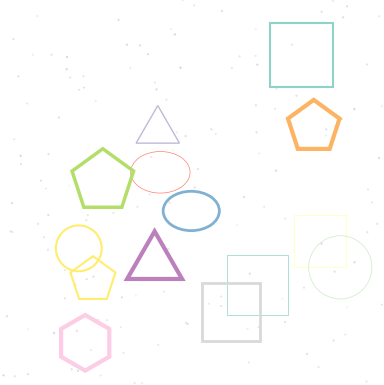[{"shape": "square", "thickness": 0.5, "radius": 0.39, "center": [0.668, 0.26]}, {"shape": "square", "thickness": 1.5, "radius": 0.41, "center": [0.783, 0.857]}, {"shape": "square", "thickness": 0.5, "radius": 0.34, "center": [0.831, 0.374]}, {"shape": "triangle", "thickness": 1, "radius": 0.33, "center": [0.41, 0.661]}, {"shape": "oval", "thickness": 0.5, "radius": 0.39, "center": [0.417, 0.552]}, {"shape": "oval", "thickness": 2, "radius": 0.36, "center": [0.497, 0.452]}, {"shape": "pentagon", "thickness": 3, "radius": 0.35, "center": [0.815, 0.67]}, {"shape": "pentagon", "thickness": 2.5, "radius": 0.42, "center": [0.267, 0.53]}, {"shape": "hexagon", "thickness": 3, "radius": 0.36, "center": [0.221, 0.11]}, {"shape": "square", "thickness": 2, "radius": 0.38, "center": [0.601, 0.189]}, {"shape": "triangle", "thickness": 3, "radius": 0.41, "center": [0.402, 0.317]}, {"shape": "circle", "thickness": 0.5, "radius": 0.41, "center": [0.884, 0.306]}, {"shape": "pentagon", "thickness": 1.5, "radius": 0.31, "center": [0.241, 0.273]}, {"shape": "circle", "thickness": 1.5, "radius": 0.3, "center": [0.205, 0.355]}]